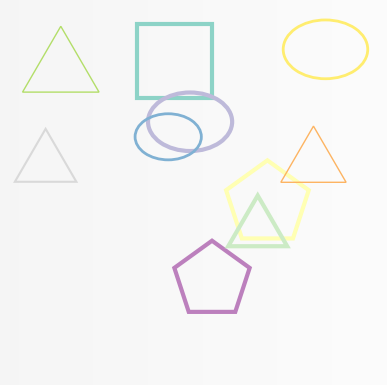[{"shape": "square", "thickness": 3, "radius": 0.48, "center": [0.451, 0.842]}, {"shape": "pentagon", "thickness": 3, "radius": 0.56, "center": [0.69, 0.471]}, {"shape": "oval", "thickness": 3, "radius": 0.54, "center": [0.491, 0.684]}, {"shape": "oval", "thickness": 2, "radius": 0.43, "center": [0.434, 0.645]}, {"shape": "triangle", "thickness": 1, "radius": 0.49, "center": [0.809, 0.575]}, {"shape": "triangle", "thickness": 1, "radius": 0.57, "center": [0.157, 0.818]}, {"shape": "triangle", "thickness": 1.5, "radius": 0.46, "center": [0.118, 0.574]}, {"shape": "pentagon", "thickness": 3, "radius": 0.51, "center": [0.547, 0.273]}, {"shape": "triangle", "thickness": 3, "radius": 0.44, "center": [0.665, 0.404]}, {"shape": "oval", "thickness": 2, "radius": 0.55, "center": [0.84, 0.872]}]